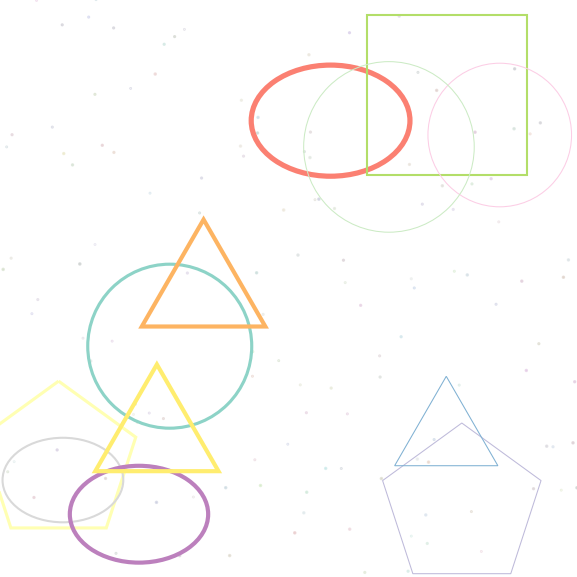[{"shape": "circle", "thickness": 1.5, "radius": 0.71, "center": [0.294, 0.4]}, {"shape": "pentagon", "thickness": 1.5, "radius": 0.7, "center": [0.101, 0.199]}, {"shape": "pentagon", "thickness": 0.5, "radius": 0.72, "center": [0.8, 0.122]}, {"shape": "oval", "thickness": 2.5, "radius": 0.69, "center": [0.572, 0.79]}, {"shape": "triangle", "thickness": 0.5, "radius": 0.52, "center": [0.773, 0.244]}, {"shape": "triangle", "thickness": 2, "radius": 0.62, "center": [0.353, 0.495]}, {"shape": "square", "thickness": 1, "radius": 0.69, "center": [0.774, 0.834]}, {"shape": "circle", "thickness": 0.5, "radius": 0.62, "center": [0.865, 0.765]}, {"shape": "oval", "thickness": 1, "radius": 0.52, "center": [0.109, 0.168]}, {"shape": "oval", "thickness": 2, "radius": 0.6, "center": [0.241, 0.109]}, {"shape": "circle", "thickness": 0.5, "radius": 0.74, "center": [0.674, 0.745]}, {"shape": "triangle", "thickness": 2, "radius": 0.62, "center": [0.272, 0.245]}]